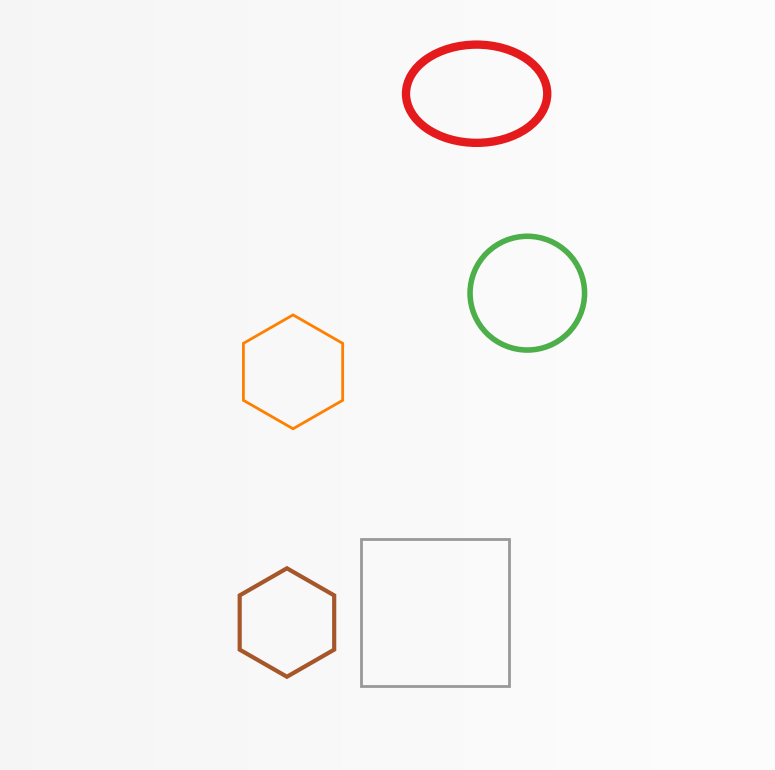[{"shape": "oval", "thickness": 3, "radius": 0.46, "center": [0.615, 0.878]}, {"shape": "circle", "thickness": 2, "radius": 0.37, "center": [0.68, 0.619]}, {"shape": "hexagon", "thickness": 1, "radius": 0.37, "center": [0.378, 0.517]}, {"shape": "hexagon", "thickness": 1.5, "radius": 0.35, "center": [0.37, 0.192]}, {"shape": "square", "thickness": 1, "radius": 0.48, "center": [0.561, 0.205]}]